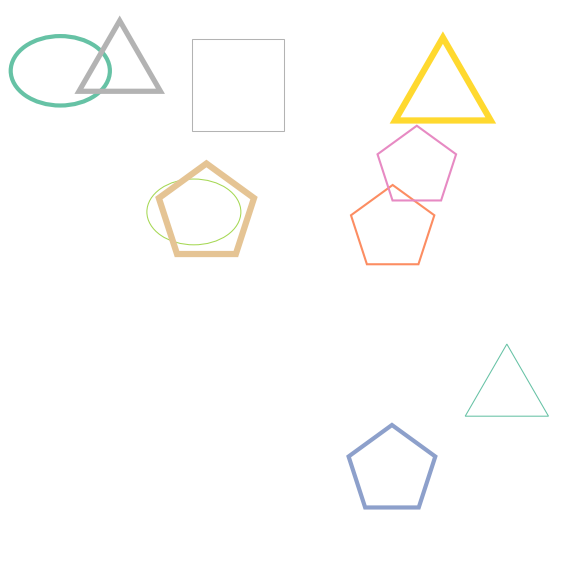[{"shape": "oval", "thickness": 2, "radius": 0.43, "center": [0.104, 0.877]}, {"shape": "triangle", "thickness": 0.5, "radius": 0.42, "center": [0.878, 0.32]}, {"shape": "pentagon", "thickness": 1, "radius": 0.38, "center": [0.68, 0.603]}, {"shape": "pentagon", "thickness": 2, "radius": 0.39, "center": [0.679, 0.184]}, {"shape": "pentagon", "thickness": 1, "radius": 0.36, "center": [0.722, 0.71]}, {"shape": "oval", "thickness": 0.5, "radius": 0.41, "center": [0.336, 0.632]}, {"shape": "triangle", "thickness": 3, "radius": 0.48, "center": [0.767, 0.838]}, {"shape": "pentagon", "thickness": 3, "radius": 0.43, "center": [0.357, 0.629]}, {"shape": "triangle", "thickness": 2.5, "radius": 0.41, "center": [0.207, 0.882]}, {"shape": "square", "thickness": 0.5, "radius": 0.4, "center": [0.413, 0.852]}]